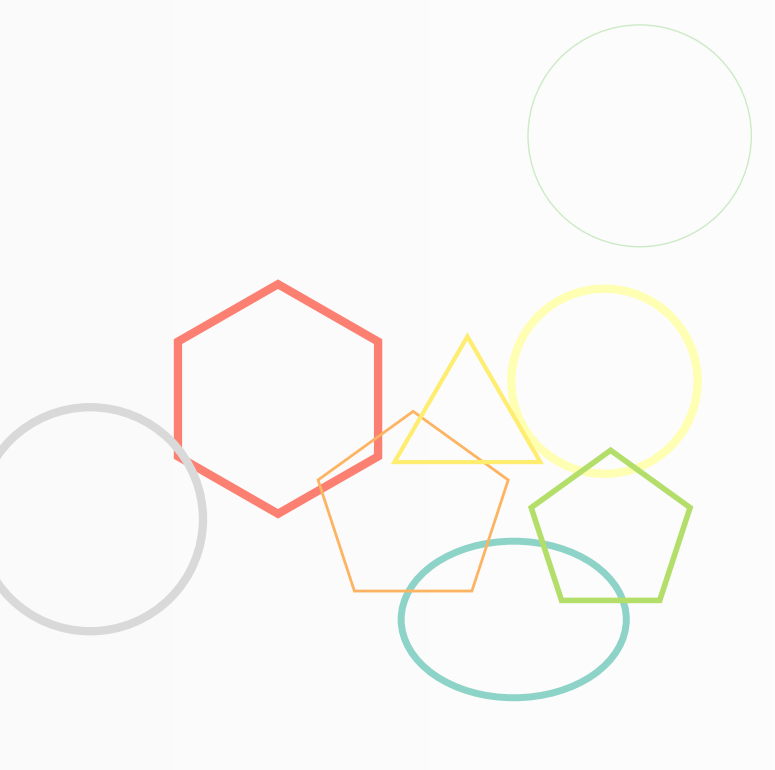[{"shape": "oval", "thickness": 2.5, "radius": 0.73, "center": [0.663, 0.195]}, {"shape": "circle", "thickness": 3, "radius": 0.6, "center": [0.78, 0.505]}, {"shape": "hexagon", "thickness": 3, "radius": 0.75, "center": [0.359, 0.482]}, {"shape": "pentagon", "thickness": 1, "radius": 0.64, "center": [0.533, 0.337]}, {"shape": "pentagon", "thickness": 2, "radius": 0.54, "center": [0.788, 0.307]}, {"shape": "circle", "thickness": 3, "radius": 0.73, "center": [0.116, 0.326]}, {"shape": "circle", "thickness": 0.5, "radius": 0.72, "center": [0.825, 0.824]}, {"shape": "triangle", "thickness": 1.5, "radius": 0.54, "center": [0.603, 0.454]}]